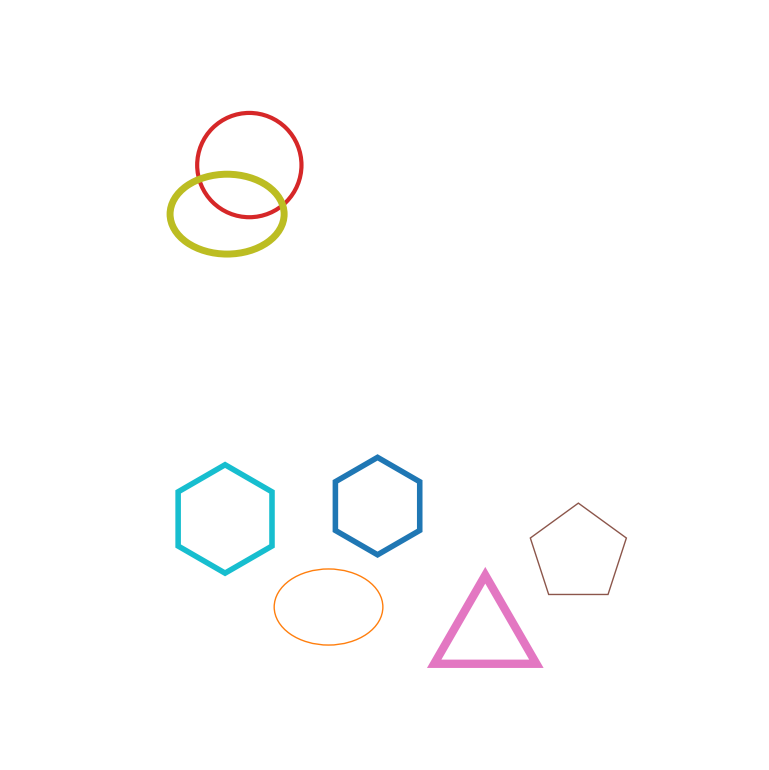[{"shape": "hexagon", "thickness": 2, "radius": 0.32, "center": [0.49, 0.343]}, {"shape": "oval", "thickness": 0.5, "radius": 0.35, "center": [0.427, 0.212]}, {"shape": "circle", "thickness": 1.5, "radius": 0.34, "center": [0.324, 0.786]}, {"shape": "pentagon", "thickness": 0.5, "radius": 0.33, "center": [0.751, 0.281]}, {"shape": "triangle", "thickness": 3, "radius": 0.38, "center": [0.63, 0.176]}, {"shape": "oval", "thickness": 2.5, "radius": 0.37, "center": [0.295, 0.722]}, {"shape": "hexagon", "thickness": 2, "radius": 0.35, "center": [0.292, 0.326]}]